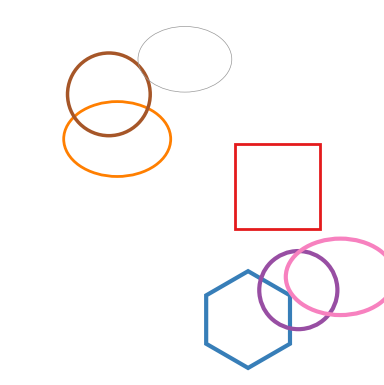[{"shape": "square", "thickness": 2, "radius": 0.55, "center": [0.722, 0.515]}, {"shape": "hexagon", "thickness": 3, "radius": 0.63, "center": [0.644, 0.17]}, {"shape": "circle", "thickness": 3, "radius": 0.51, "center": [0.775, 0.246]}, {"shape": "oval", "thickness": 2, "radius": 0.69, "center": [0.304, 0.639]}, {"shape": "circle", "thickness": 2.5, "radius": 0.54, "center": [0.283, 0.755]}, {"shape": "oval", "thickness": 3, "radius": 0.71, "center": [0.884, 0.281]}, {"shape": "oval", "thickness": 0.5, "radius": 0.61, "center": [0.48, 0.846]}]